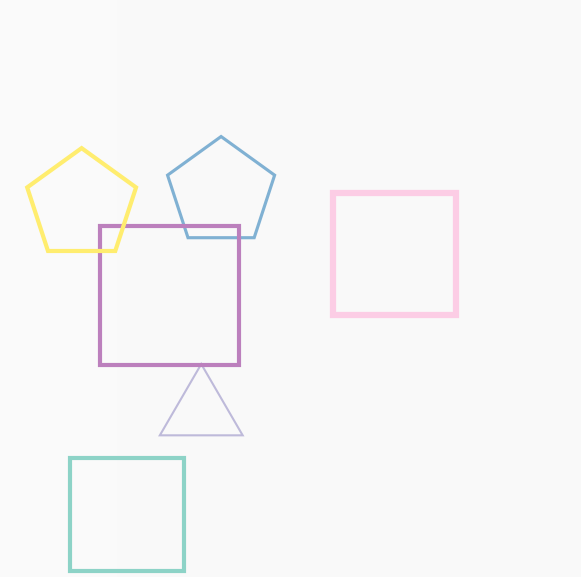[{"shape": "square", "thickness": 2, "radius": 0.49, "center": [0.219, 0.108]}, {"shape": "triangle", "thickness": 1, "radius": 0.41, "center": [0.346, 0.286]}, {"shape": "pentagon", "thickness": 1.5, "radius": 0.48, "center": [0.38, 0.666]}, {"shape": "square", "thickness": 3, "radius": 0.53, "center": [0.679, 0.559]}, {"shape": "square", "thickness": 2, "radius": 0.6, "center": [0.292, 0.487]}, {"shape": "pentagon", "thickness": 2, "radius": 0.49, "center": [0.14, 0.644]}]